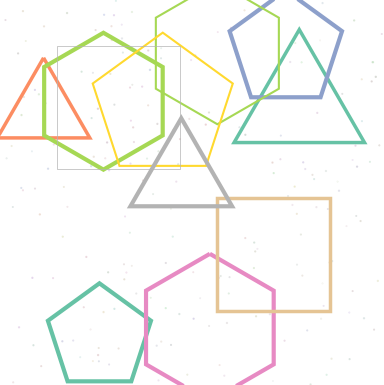[{"shape": "triangle", "thickness": 2.5, "radius": 0.98, "center": [0.777, 0.727]}, {"shape": "pentagon", "thickness": 3, "radius": 0.7, "center": [0.258, 0.123]}, {"shape": "triangle", "thickness": 2.5, "radius": 0.69, "center": [0.113, 0.711]}, {"shape": "pentagon", "thickness": 3, "radius": 0.77, "center": [0.742, 0.872]}, {"shape": "hexagon", "thickness": 3, "radius": 0.96, "center": [0.545, 0.149]}, {"shape": "hexagon", "thickness": 3, "radius": 0.89, "center": [0.269, 0.737]}, {"shape": "hexagon", "thickness": 1.5, "radius": 0.92, "center": [0.565, 0.862]}, {"shape": "pentagon", "thickness": 1.5, "radius": 0.96, "center": [0.423, 0.724]}, {"shape": "square", "thickness": 2.5, "radius": 0.74, "center": [0.711, 0.34]}, {"shape": "triangle", "thickness": 3, "radius": 0.76, "center": [0.471, 0.54]}, {"shape": "square", "thickness": 0.5, "radius": 0.8, "center": [0.308, 0.721]}]